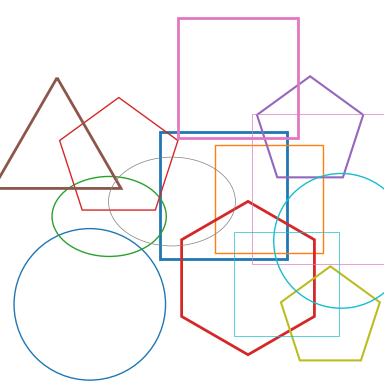[{"shape": "square", "thickness": 2, "radius": 0.82, "center": [0.58, 0.492]}, {"shape": "circle", "thickness": 1, "radius": 0.98, "center": [0.233, 0.209]}, {"shape": "square", "thickness": 1, "radius": 0.7, "center": [0.7, 0.483]}, {"shape": "oval", "thickness": 1, "radius": 0.74, "center": [0.284, 0.438]}, {"shape": "pentagon", "thickness": 1, "radius": 0.81, "center": [0.308, 0.585]}, {"shape": "hexagon", "thickness": 2, "radius": 1.0, "center": [0.644, 0.278]}, {"shape": "pentagon", "thickness": 1.5, "radius": 0.73, "center": [0.805, 0.657]}, {"shape": "triangle", "thickness": 2, "radius": 0.96, "center": [0.148, 0.606]}, {"shape": "square", "thickness": 0.5, "radius": 0.97, "center": [0.85, 0.509]}, {"shape": "square", "thickness": 2, "radius": 0.78, "center": [0.617, 0.798]}, {"shape": "oval", "thickness": 0.5, "radius": 0.82, "center": [0.447, 0.477]}, {"shape": "pentagon", "thickness": 1.5, "radius": 0.68, "center": [0.858, 0.173]}, {"shape": "square", "thickness": 0.5, "radius": 0.68, "center": [0.743, 0.263]}, {"shape": "circle", "thickness": 1, "radius": 0.88, "center": [0.886, 0.374]}]